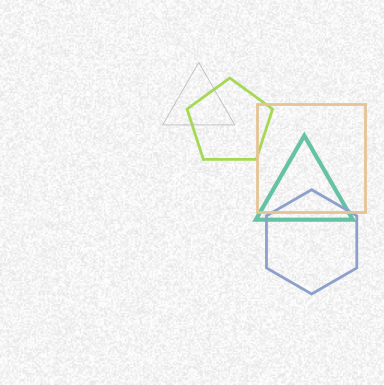[{"shape": "triangle", "thickness": 3, "radius": 0.73, "center": [0.79, 0.502]}, {"shape": "hexagon", "thickness": 2, "radius": 0.68, "center": [0.809, 0.372]}, {"shape": "pentagon", "thickness": 2, "radius": 0.58, "center": [0.597, 0.681]}, {"shape": "square", "thickness": 2, "radius": 0.7, "center": [0.808, 0.589]}, {"shape": "triangle", "thickness": 0.5, "radius": 0.54, "center": [0.516, 0.73]}]